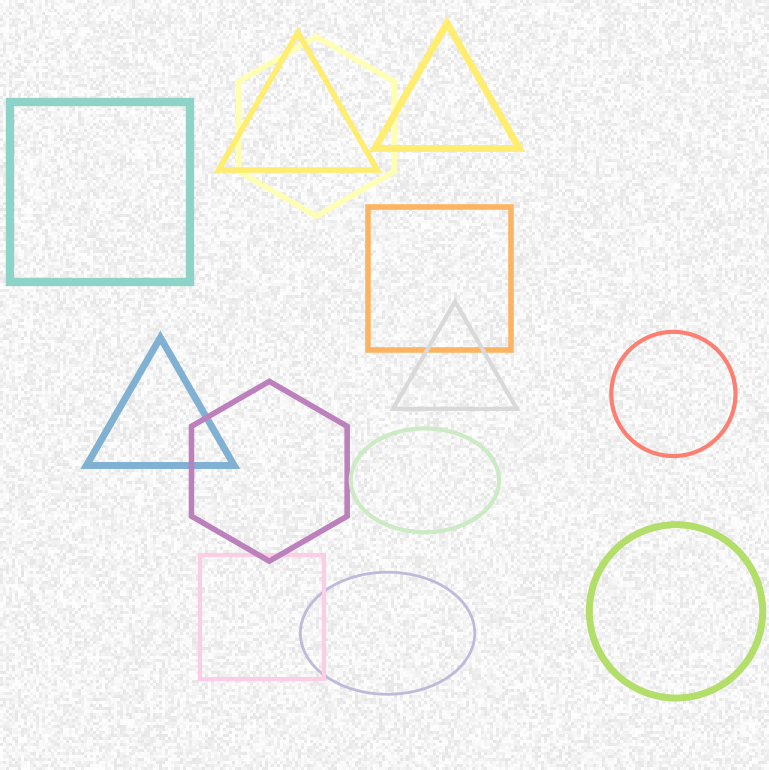[{"shape": "square", "thickness": 3, "radius": 0.58, "center": [0.13, 0.751]}, {"shape": "hexagon", "thickness": 2, "radius": 0.58, "center": [0.411, 0.836]}, {"shape": "oval", "thickness": 1, "radius": 0.57, "center": [0.503, 0.178]}, {"shape": "circle", "thickness": 1.5, "radius": 0.4, "center": [0.875, 0.488]}, {"shape": "triangle", "thickness": 2.5, "radius": 0.55, "center": [0.208, 0.451]}, {"shape": "square", "thickness": 2, "radius": 0.47, "center": [0.571, 0.639]}, {"shape": "circle", "thickness": 2.5, "radius": 0.56, "center": [0.878, 0.206]}, {"shape": "square", "thickness": 1.5, "radius": 0.4, "center": [0.34, 0.199]}, {"shape": "triangle", "thickness": 1.5, "radius": 0.46, "center": [0.591, 0.515]}, {"shape": "hexagon", "thickness": 2, "radius": 0.58, "center": [0.35, 0.388]}, {"shape": "oval", "thickness": 1.5, "radius": 0.48, "center": [0.552, 0.376]}, {"shape": "triangle", "thickness": 2.5, "radius": 0.54, "center": [0.581, 0.861]}, {"shape": "triangle", "thickness": 2, "radius": 0.6, "center": [0.387, 0.839]}]